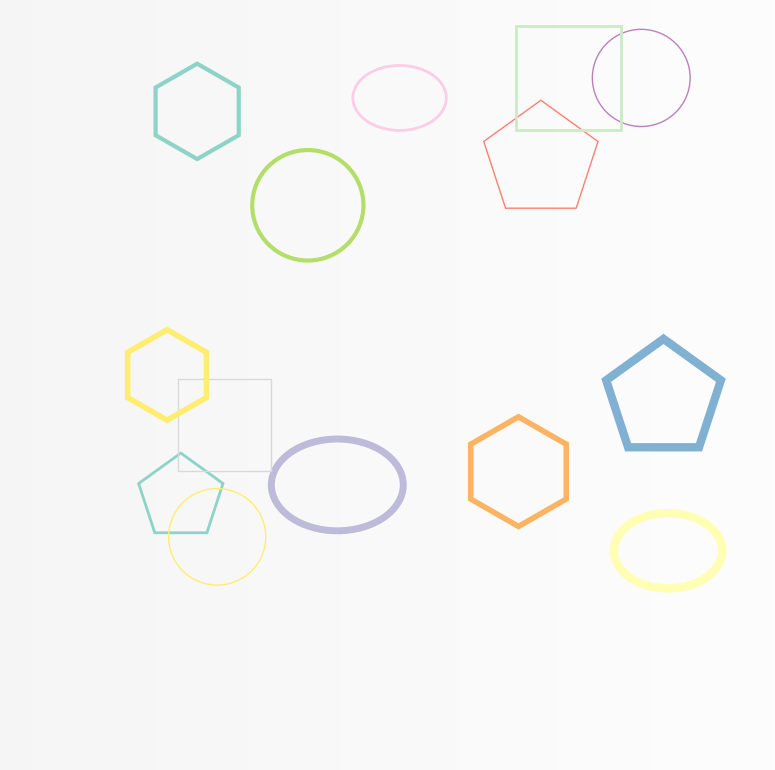[{"shape": "pentagon", "thickness": 1, "radius": 0.29, "center": [0.233, 0.354]}, {"shape": "hexagon", "thickness": 1.5, "radius": 0.31, "center": [0.254, 0.855]}, {"shape": "oval", "thickness": 3, "radius": 0.35, "center": [0.862, 0.285]}, {"shape": "oval", "thickness": 2.5, "radius": 0.43, "center": [0.435, 0.37]}, {"shape": "pentagon", "thickness": 0.5, "radius": 0.39, "center": [0.698, 0.792]}, {"shape": "pentagon", "thickness": 3, "radius": 0.39, "center": [0.856, 0.482]}, {"shape": "hexagon", "thickness": 2, "radius": 0.36, "center": [0.669, 0.387]}, {"shape": "circle", "thickness": 1.5, "radius": 0.36, "center": [0.397, 0.733]}, {"shape": "oval", "thickness": 1, "radius": 0.3, "center": [0.516, 0.873]}, {"shape": "square", "thickness": 0.5, "radius": 0.3, "center": [0.29, 0.448]}, {"shape": "circle", "thickness": 0.5, "radius": 0.32, "center": [0.827, 0.899]}, {"shape": "square", "thickness": 1, "radius": 0.34, "center": [0.733, 0.899]}, {"shape": "circle", "thickness": 0.5, "radius": 0.31, "center": [0.28, 0.303]}, {"shape": "hexagon", "thickness": 2, "radius": 0.29, "center": [0.216, 0.513]}]